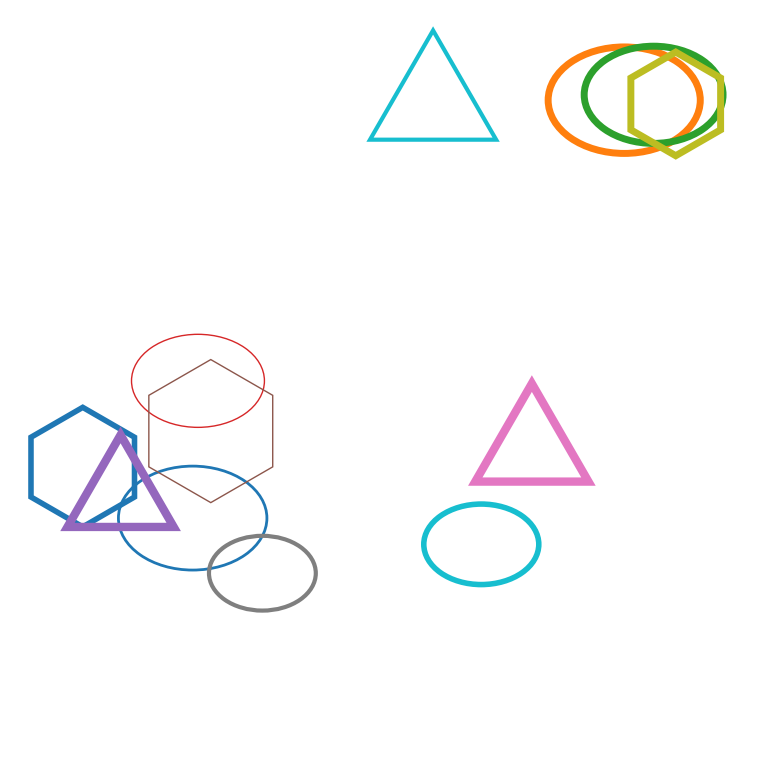[{"shape": "hexagon", "thickness": 2, "radius": 0.39, "center": [0.107, 0.393]}, {"shape": "oval", "thickness": 1, "radius": 0.48, "center": [0.25, 0.327]}, {"shape": "oval", "thickness": 2.5, "radius": 0.49, "center": [0.811, 0.87]}, {"shape": "oval", "thickness": 2.5, "radius": 0.45, "center": [0.849, 0.877]}, {"shape": "oval", "thickness": 0.5, "radius": 0.43, "center": [0.257, 0.505]}, {"shape": "triangle", "thickness": 3, "radius": 0.4, "center": [0.157, 0.355]}, {"shape": "hexagon", "thickness": 0.5, "radius": 0.46, "center": [0.274, 0.44]}, {"shape": "triangle", "thickness": 3, "radius": 0.42, "center": [0.691, 0.417]}, {"shape": "oval", "thickness": 1.5, "radius": 0.35, "center": [0.341, 0.256]}, {"shape": "hexagon", "thickness": 2.5, "radius": 0.34, "center": [0.878, 0.865]}, {"shape": "triangle", "thickness": 1.5, "radius": 0.47, "center": [0.562, 0.866]}, {"shape": "oval", "thickness": 2, "radius": 0.37, "center": [0.625, 0.293]}]